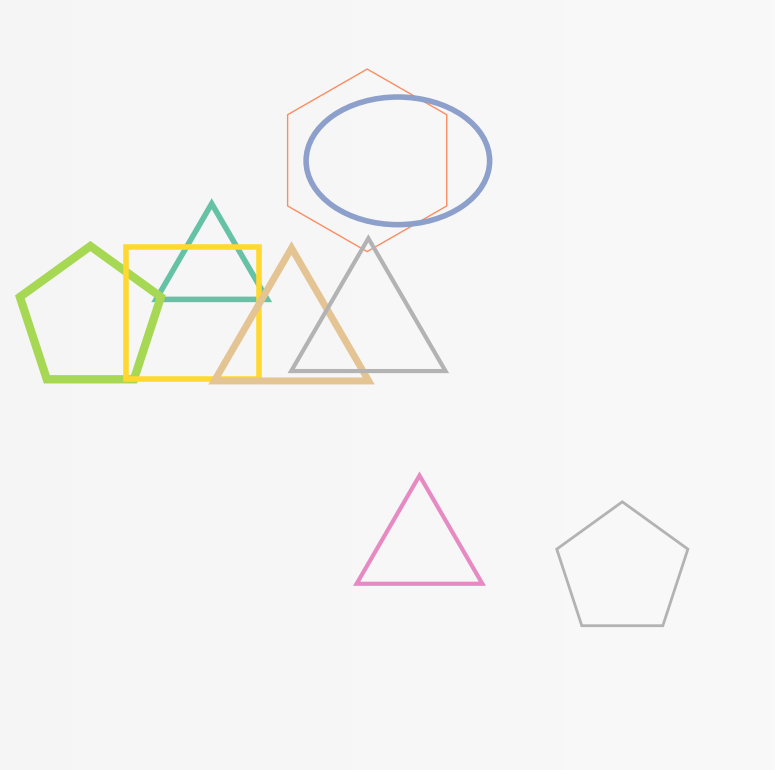[{"shape": "triangle", "thickness": 2, "radius": 0.41, "center": [0.273, 0.653]}, {"shape": "hexagon", "thickness": 0.5, "radius": 0.59, "center": [0.474, 0.792]}, {"shape": "oval", "thickness": 2, "radius": 0.59, "center": [0.513, 0.791]}, {"shape": "triangle", "thickness": 1.5, "radius": 0.47, "center": [0.541, 0.289]}, {"shape": "pentagon", "thickness": 3, "radius": 0.48, "center": [0.117, 0.585]}, {"shape": "square", "thickness": 2, "radius": 0.43, "center": [0.248, 0.594]}, {"shape": "triangle", "thickness": 2.5, "radius": 0.58, "center": [0.376, 0.563]}, {"shape": "pentagon", "thickness": 1, "radius": 0.44, "center": [0.803, 0.259]}, {"shape": "triangle", "thickness": 1.5, "radius": 0.57, "center": [0.475, 0.576]}]